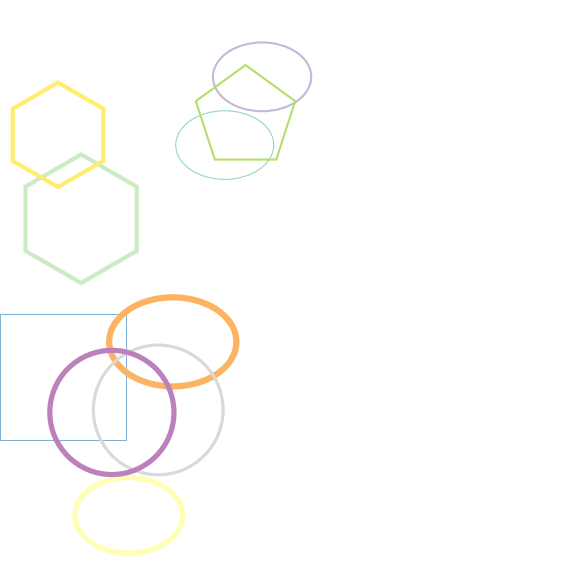[{"shape": "oval", "thickness": 0.5, "radius": 0.42, "center": [0.389, 0.748]}, {"shape": "oval", "thickness": 2.5, "radius": 0.47, "center": [0.223, 0.107]}, {"shape": "oval", "thickness": 1, "radius": 0.43, "center": [0.454, 0.866]}, {"shape": "square", "thickness": 0.5, "radius": 0.55, "center": [0.11, 0.347]}, {"shape": "oval", "thickness": 3, "radius": 0.55, "center": [0.299, 0.407]}, {"shape": "pentagon", "thickness": 1, "radius": 0.45, "center": [0.425, 0.796]}, {"shape": "circle", "thickness": 1.5, "radius": 0.56, "center": [0.274, 0.289]}, {"shape": "circle", "thickness": 2.5, "radius": 0.54, "center": [0.194, 0.285]}, {"shape": "hexagon", "thickness": 2, "radius": 0.56, "center": [0.14, 0.62]}, {"shape": "hexagon", "thickness": 2, "radius": 0.45, "center": [0.1, 0.766]}]